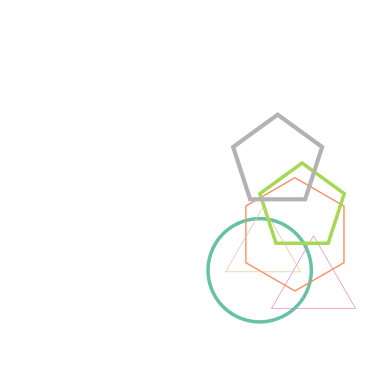[{"shape": "circle", "thickness": 2.5, "radius": 0.67, "center": [0.675, 0.298]}, {"shape": "hexagon", "thickness": 1, "radius": 0.74, "center": [0.766, 0.391]}, {"shape": "triangle", "thickness": 0.5, "radius": 0.63, "center": [0.814, 0.262]}, {"shape": "pentagon", "thickness": 2.5, "radius": 0.58, "center": [0.785, 0.461]}, {"shape": "triangle", "thickness": 0.5, "radius": 0.56, "center": [0.683, 0.35]}, {"shape": "pentagon", "thickness": 3, "radius": 0.61, "center": [0.721, 0.581]}]